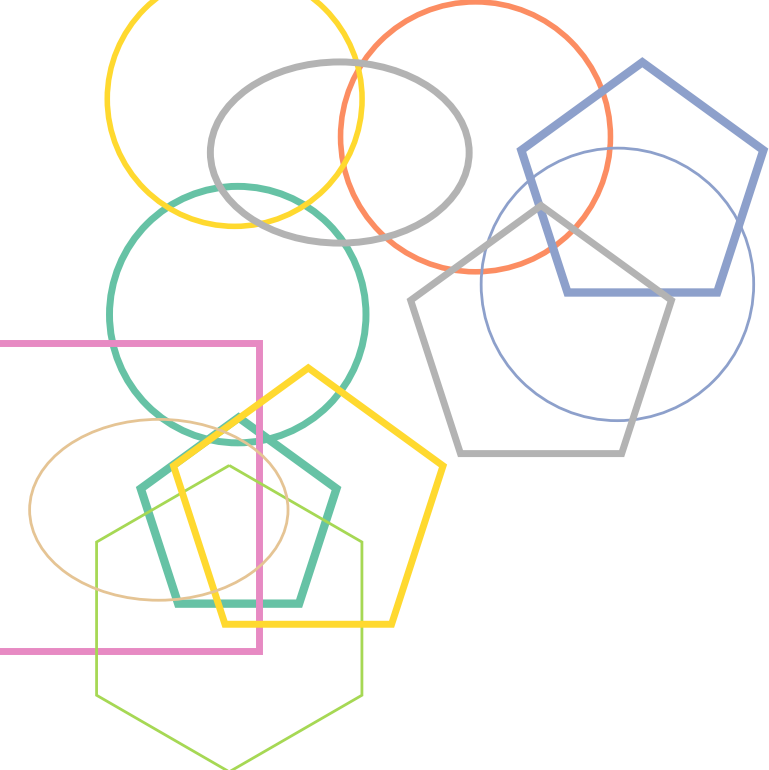[{"shape": "circle", "thickness": 2.5, "radius": 0.83, "center": [0.309, 0.591]}, {"shape": "pentagon", "thickness": 3, "radius": 0.67, "center": [0.31, 0.324]}, {"shape": "circle", "thickness": 2, "radius": 0.88, "center": [0.618, 0.822]}, {"shape": "circle", "thickness": 1, "radius": 0.88, "center": [0.802, 0.631]}, {"shape": "pentagon", "thickness": 3, "radius": 0.83, "center": [0.834, 0.754]}, {"shape": "square", "thickness": 2.5, "radius": 1.0, "center": [0.137, 0.354]}, {"shape": "hexagon", "thickness": 1, "radius": 0.99, "center": [0.298, 0.197]}, {"shape": "circle", "thickness": 2, "radius": 0.83, "center": [0.305, 0.871]}, {"shape": "pentagon", "thickness": 2.5, "radius": 0.92, "center": [0.4, 0.338]}, {"shape": "oval", "thickness": 1, "radius": 0.84, "center": [0.206, 0.338]}, {"shape": "pentagon", "thickness": 2.5, "radius": 0.89, "center": [0.703, 0.555]}, {"shape": "oval", "thickness": 2.5, "radius": 0.84, "center": [0.441, 0.802]}]